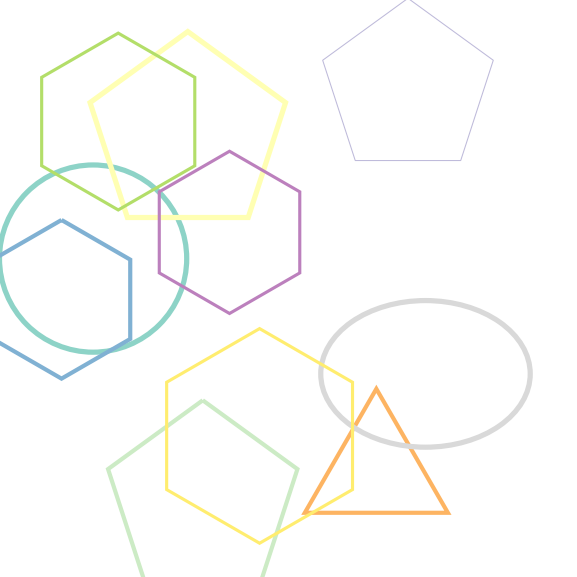[{"shape": "circle", "thickness": 2.5, "radius": 0.81, "center": [0.161, 0.551]}, {"shape": "pentagon", "thickness": 2.5, "radius": 0.89, "center": [0.325, 0.766]}, {"shape": "pentagon", "thickness": 0.5, "radius": 0.78, "center": [0.706, 0.847]}, {"shape": "hexagon", "thickness": 2, "radius": 0.69, "center": [0.107, 0.481]}, {"shape": "triangle", "thickness": 2, "radius": 0.72, "center": [0.652, 0.183]}, {"shape": "hexagon", "thickness": 1.5, "radius": 0.77, "center": [0.205, 0.789]}, {"shape": "oval", "thickness": 2.5, "radius": 0.91, "center": [0.737, 0.352]}, {"shape": "hexagon", "thickness": 1.5, "radius": 0.7, "center": [0.397, 0.597]}, {"shape": "pentagon", "thickness": 2, "radius": 0.86, "center": [0.351, 0.134]}, {"shape": "hexagon", "thickness": 1.5, "radius": 0.93, "center": [0.45, 0.244]}]